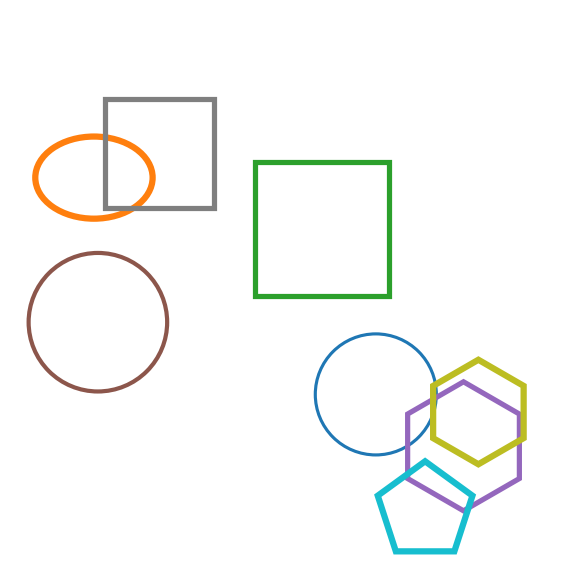[{"shape": "circle", "thickness": 1.5, "radius": 0.52, "center": [0.651, 0.316]}, {"shape": "oval", "thickness": 3, "radius": 0.51, "center": [0.163, 0.692]}, {"shape": "square", "thickness": 2.5, "radius": 0.58, "center": [0.557, 0.602]}, {"shape": "hexagon", "thickness": 2.5, "radius": 0.56, "center": [0.803, 0.226]}, {"shape": "circle", "thickness": 2, "radius": 0.6, "center": [0.17, 0.441]}, {"shape": "square", "thickness": 2.5, "radius": 0.47, "center": [0.276, 0.733]}, {"shape": "hexagon", "thickness": 3, "radius": 0.45, "center": [0.828, 0.286]}, {"shape": "pentagon", "thickness": 3, "radius": 0.43, "center": [0.736, 0.114]}]